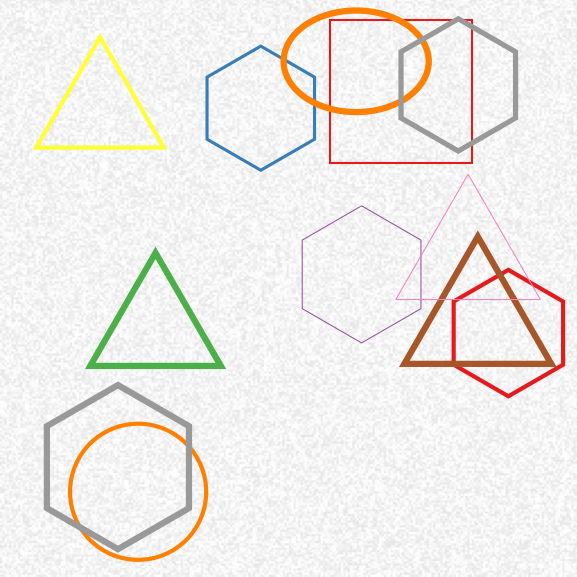[{"shape": "square", "thickness": 1, "radius": 0.62, "center": [0.694, 0.841]}, {"shape": "hexagon", "thickness": 2, "radius": 0.55, "center": [0.88, 0.422]}, {"shape": "hexagon", "thickness": 1.5, "radius": 0.54, "center": [0.452, 0.812]}, {"shape": "triangle", "thickness": 3, "radius": 0.65, "center": [0.269, 0.431]}, {"shape": "hexagon", "thickness": 0.5, "radius": 0.59, "center": [0.626, 0.524]}, {"shape": "oval", "thickness": 3, "radius": 0.63, "center": [0.617, 0.893]}, {"shape": "circle", "thickness": 2, "radius": 0.59, "center": [0.239, 0.148]}, {"shape": "triangle", "thickness": 2, "radius": 0.64, "center": [0.173, 0.807]}, {"shape": "triangle", "thickness": 3, "radius": 0.73, "center": [0.827, 0.443]}, {"shape": "triangle", "thickness": 0.5, "radius": 0.72, "center": [0.811, 0.553]}, {"shape": "hexagon", "thickness": 2.5, "radius": 0.57, "center": [0.794, 0.852]}, {"shape": "hexagon", "thickness": 3, "radius": 0.71, "center": [0.204, 0.19]}]